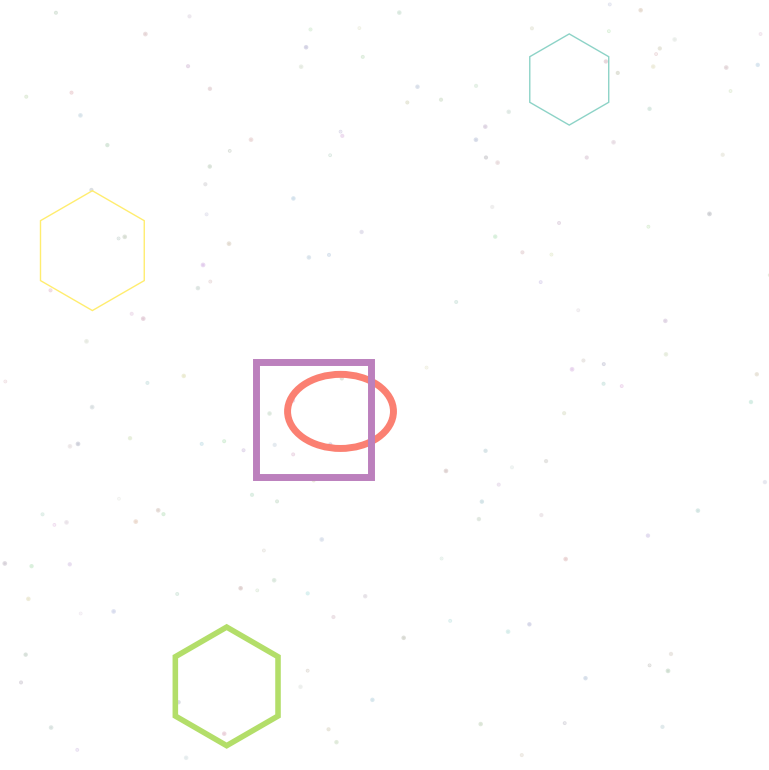[{"shape": "hexagon", "thickness": 0.5, "radius": 0.3, "center": [0.739, 0.897]}, {"shape": "oval", "thickness": 2.5, "radius": 0.34, "center": [0.442, 0.466]}, {"shape": "hexagon", "thickness": 2, "radius": 0.38, "center": [0.294, 0.109]}, {"shape": "square", "thickness": 2.5, "radius": 0.37, "center": [0.407, 0.455]}, {"shape": "hexagon", "thickness": 0.5, "radius": 0.39, "center": [0.12, 0.674]}]